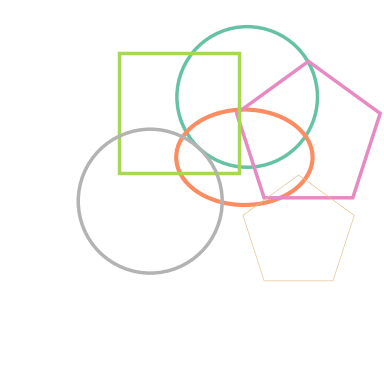[{"shape": "circle", "thickness": 2.5, "radius": 0.91, "center": [0.642, 0.748]}, {"shape": "oval", "thickness": 3, "radius": 0.89, "center": [0.635, 0.591]}, {"shape": "pentagon", "thickness": 2.5, "radius": 0.98, "center": [0.801, 0.645]}, {"shape": "square", "thickness": 2.5, "radius": 0.78, "center": [0.465, 0.706]}, {"shape": "pentagon", "thickness": 0.5, "radius": 0.76, "center": [0.776, 0.394]}, {"shape": "circle", "thickness": 2.5, "radius": 0.93, "center": [0.39, 0.478]}]